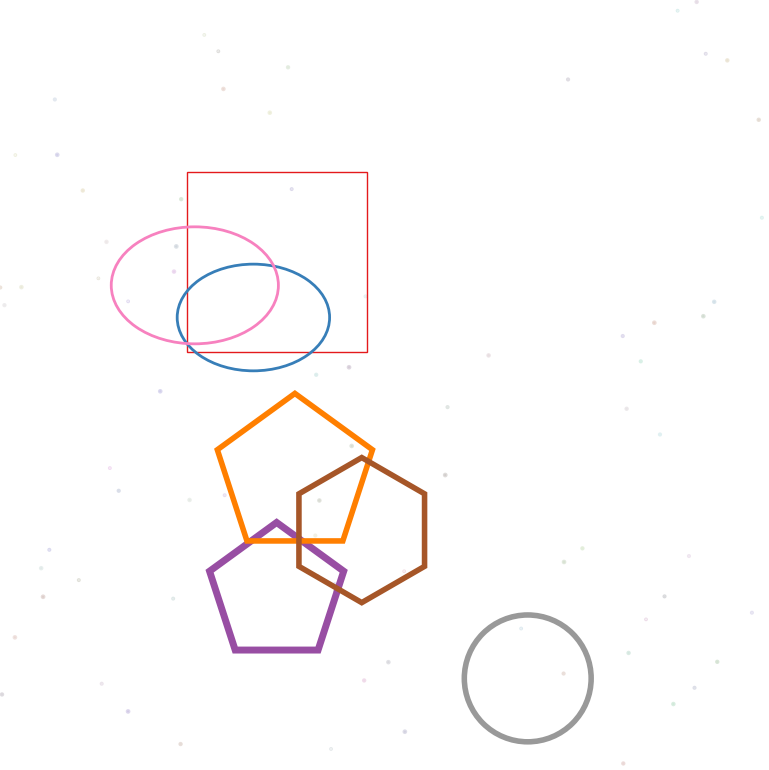[{"shape": "square", "thickness": 0.5, "radius": 0.58, "center": [0.36, 0.66]}, {"shape": "oval", "thickness": 1, "radius": 0.49, "center": [0.329, 0.588]}, {"shape": "pentagon", "thickness": 2.5, "radius": 0.46, "center": [0.359, 0.23]}, {"shape": "pentagon", "thickness": 2, "radius": 0.53, "center": [0.383, 0.383]}, {"shape": "hexagon", "thickness": 2, "radius": 0.47, "center": [0.47, 0.312]}, {"shape": "oval", "thickness": 1, "radius": 0.54, "center": [0.253, 0.629]}, {"shape": "circle", "thickness": 2, "radius": 0.41, "center": [0.685, 0.119]}]